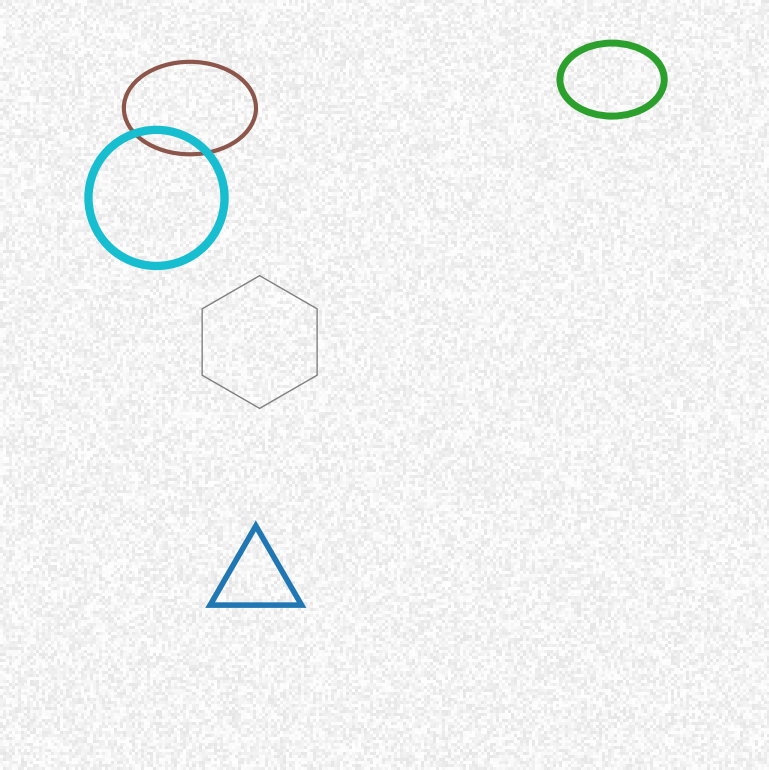[{"shape": "triangle", "thickness": 2, "radius": 0.34, "center": [0.332, 0.248]}, {"shape": "oval", "thickness": 2.5, "radius": 0.34, "center": [0.795, 0.897]}, {"shape": "oval", "thickness": 1.5, "radius": 0.43, "center": [0.247, 0.86]}, {"shape": "hexagon", "thickness": 0.5, "radius": 0.43, "center": [0.337, 0.556]}, {"shape": "circle", "thickness": 3, "radius": 0.44, "center": [0.203, 0.743]}]